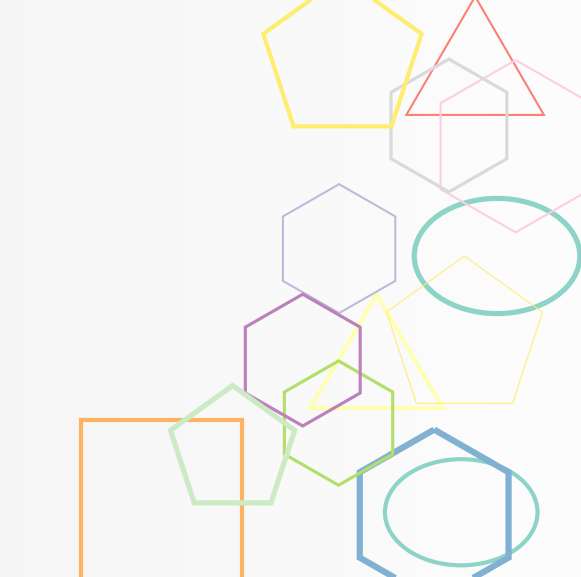[{"shape": "oval", "thickness": 2.5, "radius": 0.71, "center": [0.855, 0.556]}, {"shape": "oval", "thickness": 2, "radius": 0.66, "center": [0.793, 0.112]}, {"shape": "triangle", "thickness": 2, "radius": 0.66, "center": [0.648, 0.358]}, {"shape": "hexagon", "thickness": 1, "radius": 0.56, "center": [0.583, 0.569]}, {"shape": "triangle", "thickness": 1, "radius": 0.68, "center": [0.817, 0.868]}, {"shape": "hexagon", "thickness": 3, "radius": 0.74, "center": [0.747, 0.107]}, {"shape": "square", "thickness": 2, "radius": 0.69, "center": [0.278, 0.134]}, {"shape": "hexagon", "thickness": 1.5, "radius": 0.54, "center": [0.582, 0.267]}, {"shape": "hexagon", "thickness": 1, "radius": 0.75, "center": [0.887, 0.746]}, {"shape": "hexagon", "thickness": 1.5, "radius": 0.58, "center": [0.772, 0.782]}, {"shape": "hexagon", "thickness": 1.5, "radius": 0.57, "center": [0.521, 0.376]}, {"shape": "pentagon", "thickness": 2.5, "radius": 0.56, "center": [0.4, 0.219]}, {"shape": "pentagon", "thickness": 0.5, "radius": 0.7, "center": [0.799, 0.415]}, {"shape": "pentagon", "thickness": 2, "radius": 0.72, "center": [0.589, 0.896]}]